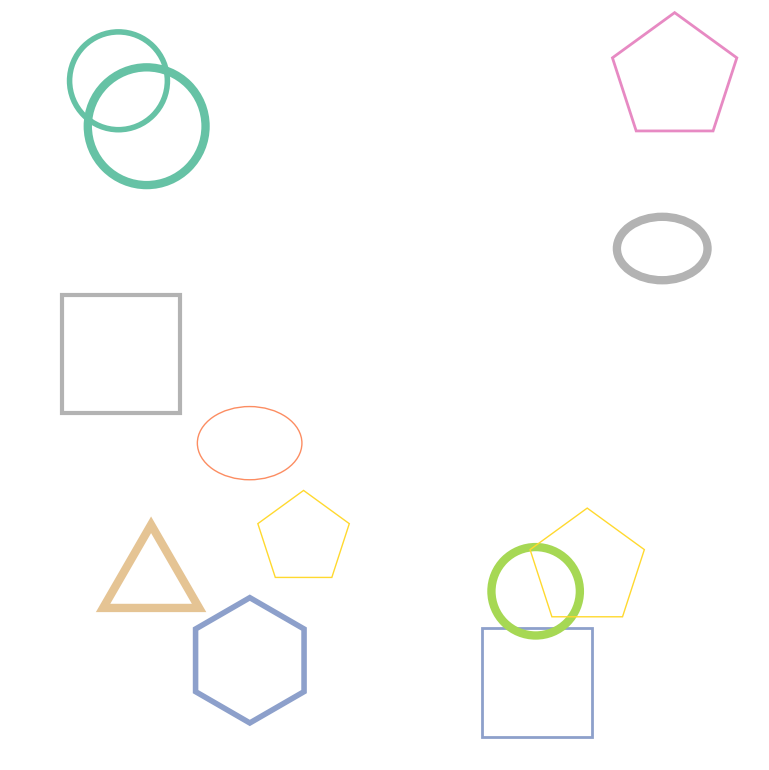[{"shape": "circle", "thickness": 3, "radius": 0.38, "center": [0.19, 0.836]}, {"shape": "circle", "thickness": 2, "radius": 0.32, "center": [0.154, 0.895]}, {"shape": "oval", "thickness": 0.5, "radius": 0.34, "center": [0.324, 0.424]}, {"shape": "square", "thickness": 1, "radius": 0.36, "center": [0.698, 0.114]}, {"shape": "hexagon", "thickness": 2, "radius": 0.41, "center": [0.324, 0.142]}, {"shape": "pentagon", "thickness": 1, "radius": 0.42, "center": [0.876, 0.899]}, {"shape": "circle", "thickness": 3, "radius": 0.29, "center": [0.696, 0.232]}, {"shape": "pentagon", "thickness": 0.5, "radius": 0.39, "center": [0.763, 0.262]}, {"shape": "pentagon", "thickness": 0.5, "radius": 0.31, "center": [0.394, 0.301]}, {"shape": "triangle", "thickness": 3, "radius": 0.36, "center": [0.196, 0.246]}, {"shape": "square", "thickness": 1.5, "radius": 0.38, "center": [0.157, 0.54]}, {"shape": "oval", "thickness": 3, "radius": 0.29, "center": [0.86, 0.677]}]